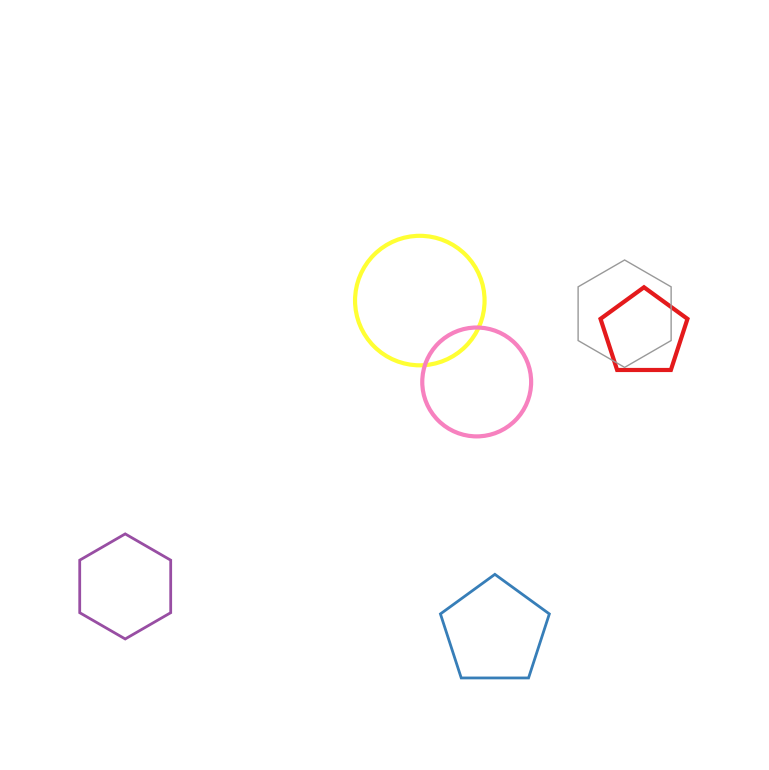[{"shape": "pentagon", "thickness": 1.5, "radius": 0.3, "center": [0.836, 0.568]}, {"shape": "pentagon", "thickness": 1, "radius": 0.37, "center": [0.643, 0.18]}, {"shape": "hexagon", "thickness": 1, "radius": 0.34, "center": [0.163, 0.238]}, {"shape": "circle", "thickness": 1.5, "radius": 0.42, "center": [0.545, 0.61]}, {"shape": "circle", "thickness": 1.5, "radius": 0.35, "center": [0.619, 0.504]}, {"shape": "hexagon", "thickness": 0.5, "radius": 0.35, "center": [0.811, 0.593]}]